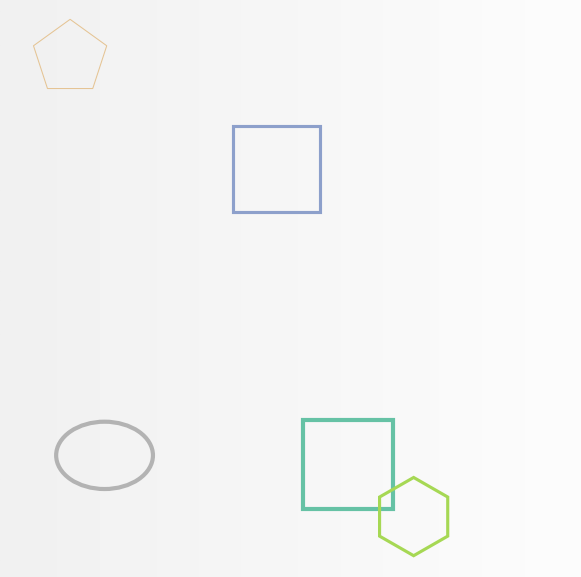[{"shape": "square", "thickness": 2, "radius": 0.39, "center": [0.598, 0.195]}, {"shape": "square", "thickness": 1.5, "radius": 0.37, "center": [0.476, 0.706]}, {"shape": "hexagon", "thickness": 1.5, "radius": 0.34, "center": [0.712, 0.105]}, {"shape": "pentagon", "thickness": 0.5, "radius": 0.33, "center": [0.121, 0.899]}, {"shape": "oval", "thickness": 2, "radius": 0.42, "center": [0.18, 0.211]}]